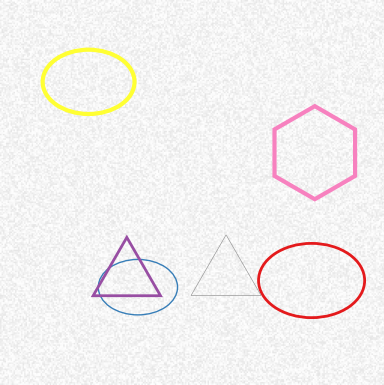[{"shape": "oval", "thickness": 2, "radius": 0.69, "center": [0.809, 0.271]}, {"shape": "oval", "thickness": 1, "radius": 0.51, "center": [0.358, 0.254]}, {"shape": "triangle", "thickness": 2, "radius": 0.51, "center": [0.329, 0.282]}, {"shape": "oval", "thickness": 3, "radius": 0.6, "center": [0.23, 0.787]}, {"shape": "hexagon", "thickness": 3, "radius": 0.6, "center": [0.818, 0.603]}, {"shape": "triangle", "thickness": 0.5, "radius": 0.53, "center": [0.587, 0.285]}]